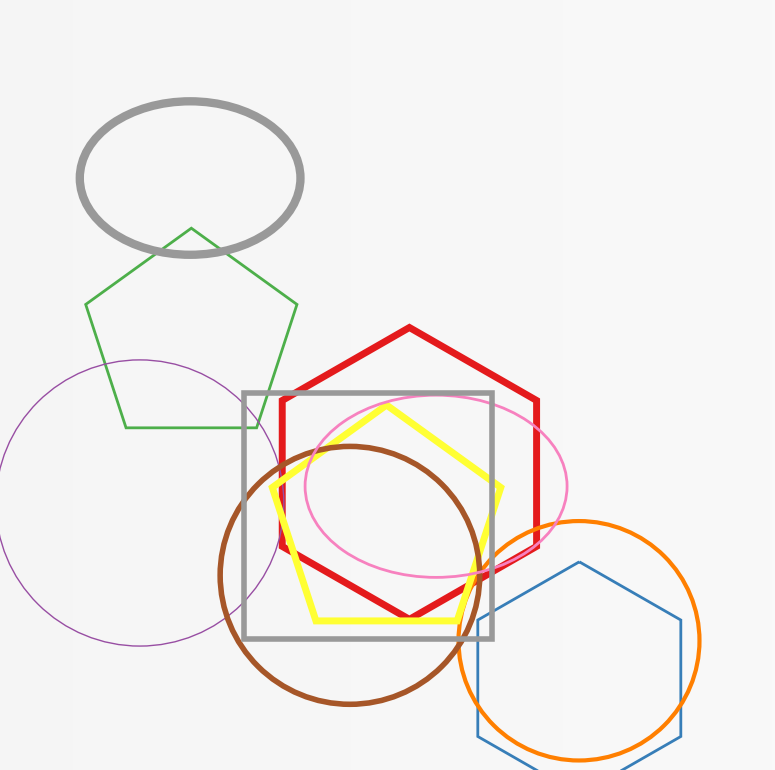[{"shape": "hexagon", "thickness": 2.5, "radius": 0.95, "center": [0.528, 0.385]}, {"shape": "hexagon", "thickness": 1, "radius": 0.76, "center": [0.747, 0.119]}, {"shape": "pentagon", "thickness": 1, "radius": 0.72, "center": [0.247, 0.56]}, {"shape": "circle", "thickness": 0.5, "radius": 0.93, "center": [0.18, 0.347]}, {"shape": "circle", "thickness": 1.5, "radius": 0.78, "center": [0.747, 0.168]}, {"shape": "pentagon", "thickness": 2.5, "radius": 0.77, "center": [0.499, 0.319]}, {"shape": "circle", "thickness": 2, "radius": 0.84, "center": [0.452, 0.253]}, {"shape": "oval", "thickness": 1, "radius": 0.85, "center": [0.563, 0.368]}, {"shape": "square", "thickness": 2, "radius": 0.8, "center": [0.475, 0.33]}, {"shape": "oval", "thickness": 3, "radius": 0.71, "center": [0.245, 0.769]}]